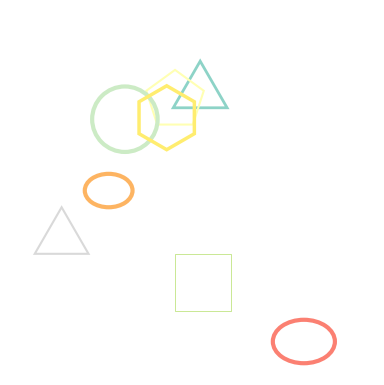[{"shape": "triangle", "thickness": 2, "radius": 0.4, "center": [0.52, 0.76]}, {"shape": "pentagon", "thickness": 1.5, "radius": 0.39, "center": [0.455, 0.74]}, {"shape": "oval", "thickness": 3, "radius": 0.4, "center": [0.789, 0.113]}, {"shape": "oval", "thickness": 3, "radius": 0.31, "center": [0.282, 0.505]}, {"shape": "square", "thickness": 0.5, "radius": 0.37, "center": [0.528, 0.266]}, {"shape": "triangle", "thickness": 1.5, "radius": 0.4, "center": [0.16, 0.381]}, {"shape": "circle", "thickness": 3, "radius": 0.43, "center": [0.324, 0.69]}, {"shape": "hexagon", "thickness": 2.5, "radius": 0.41, "center": [0.433, 0.694]}]